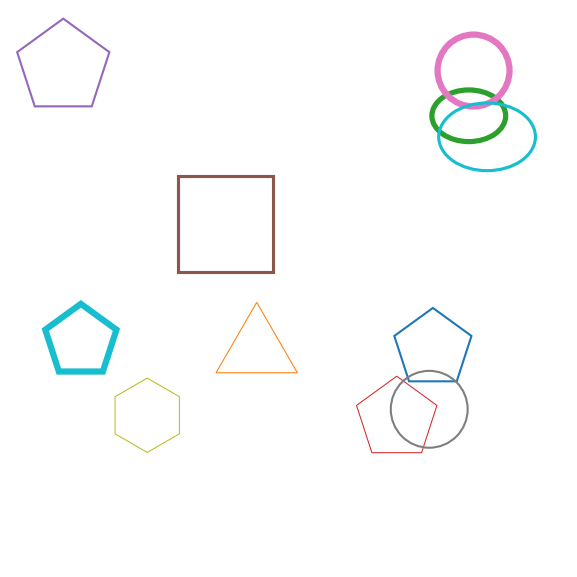[{"shape": "pentagon", "thickness": 1, "radius": 0.35, "center": [0.75, 0.396]}, {"shape": "triangle", "thickness": 0.5, "radius": 0.41, "center": [0.445, 0.394]}, {"shape": "oval", "thickness": 2.5, "radius": 0.32, "center": [0.812, 0.799]}, {"shape": "pentagon", "thickness": 0.5, "radius": 0.37, "center": [0.687, 0.274]}, {"shape": "pentagon", "thickness": 1, "radius": 0.42, "center": [0.11, 0.883]}, {"shape": "square", "thickness": 1.5, "radius": 0.42, "center": [0.39, 0.611]}, {"shape": "circle", "thickness": 3, "radius": 0.31, "center": [0.82, 0.877]}, {"shape": "circle", "thickness": 1, "radius": 0.33, "center": [0.743, 0.29]}, {"shape": "hexagon", "thickness": 0.5, "radius": 0.32, "center": [0.255, 0.28]}, {"shape": "pentagon", "thickness": 3, "radius": 0.32, "center": [0.14, 0.408]}, {"shape": "oval", "thickness": 1.5, "radius": 0.42, "center": [0.843, 0.762]}]